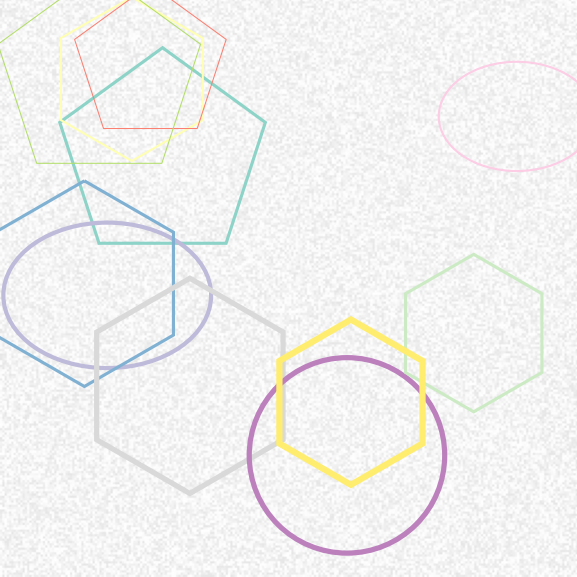[{"shape": "pentagon", "thickness": 1.5, "radius": 0.94, "center": [0.281, 0.729]}, {"shape": "hexagon", "thickness": 1, "radius": 0.71, "center": [0.228, 0.862]}, {"shape": "oval", "thickness": 2, "radius": 0.9, "center": [0.186, 0.488]}, {"shape": "pentagon", "thickness": 0.5, "radius": 0.69, "center": [0.26, 0.888]}, {"shape": "hexagon", "thickness": 1.5, "radius": 0.89, "center": [0.146, 0.508]}, {"shape": "pentagon", "thickness": 0.5, "radius": 0.92, "center": [0.172, 0.866]}, {"shape": "oval", "thickness": 1, "radius": 0.68, "center": [0.895, 0.798]}, {"shape": "hexagon", "thickness": 2.5, "radius": 0.93, "center": [0.329, 0.331]}, {"shape": "circle", "thickness": 2.5, "radius": 0.85, "center": [0.601, 0.211]}, {"shape": "hexagon", "thickness": 1.5, "radius": 0.68, "center": [0.82, 0.422]}, {"shape": "hexagon", "thickness": 3, "radius": 0.72, "center": [0.608, 0.303]}]